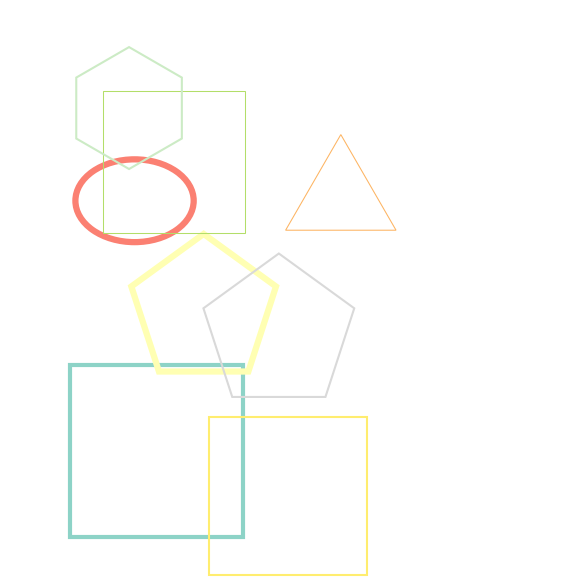[{"shape": "square", "thickness": 2, "radius": 0.75, "center": [0.271, 0.218]}, {"shape": "pentagon", "thickness": 3, "radius": 0.66, "center": [0.353, 0.462]}, {"shape": "oval", "thickness": 3, "radius": 0.51, "center": [0.233, 0.652]}, {"shape": "triangle", "thickness": 0.5, "radius": 0.55, "center": [0.59, 0.656]}, {"shape": "square", "thickness": 0.5, "radius": 0.61, "center": [0.302, 0.719]}, {"shape": "pentagon", "thickness": 1, "radius": 0.69, "center": [0.483, 0.423]}, {"shape": "hexagon", "thickness": 1, "radius": 0.53, "center": [0.223, 0.812]}, {"shape": "square", "thickness": 1, "radius": 0.68, "center": [0.498, 0.14]}]